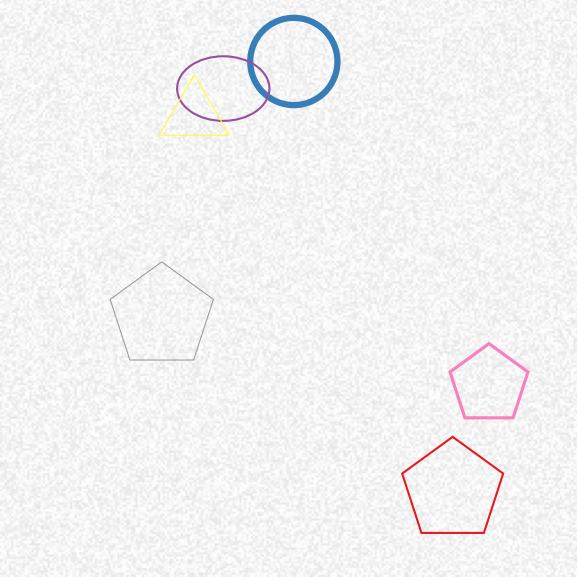[{"shape": "pentagon", "thickness": 1, "radius": 0.46, "center": [0.784, 0.151]}, {"shape": "circle", "thickness": 3, "radius": 0.38, "center": [0.509, 0.893]}, {"shape": "oval", "thickness": 1, "radius": 0.4, "center": [0.387, 0.846]}, {"shape": "triangle", "thickness": 0.5, "radius": 0.35, "center": [0.337, 0.8]}, {"shape": "pentagon", "thickness": 1.5, "radius": 0.36, "center": [0.847, 0.333]}, {"shape": "pentagon", "thickness": 0.5, "radius": 0.47, "center": [0.28, 0.452]}]